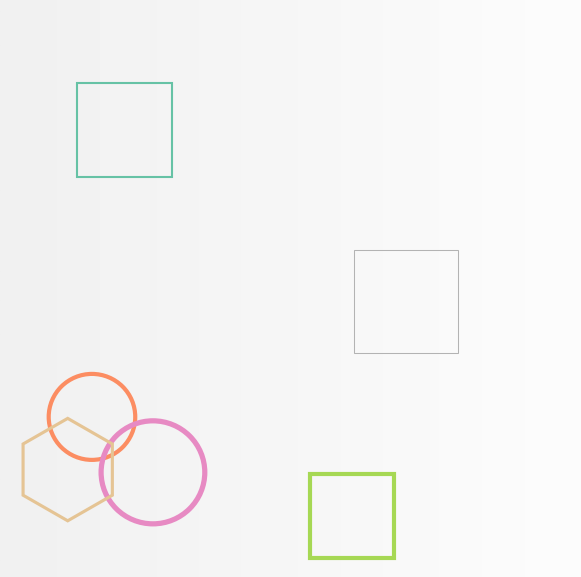[{"shape": "square", "thickness": 1, "radius": 0.41, "center": [0.215, 0.774]}, {"shape": "circle", "thickness": 2, "radius": 0.37, "center": [0.158, 0.277]}, {"shape": "circle", "thickness": 2.5, "radius": 0.45, "center": [0.263, 0.181]}, {"shape": "square", "thickness": 2, "radius": 0.36, "center": [0.606, 0.106]}, {"shape": "hexagon", "thickness": 1.5, "radius": 0.44, "center": [0.116, 0.186]}, {"shape": "square", "thickness": 0.5, "radius": 0.44, "center": [0.699, 0.477]}]